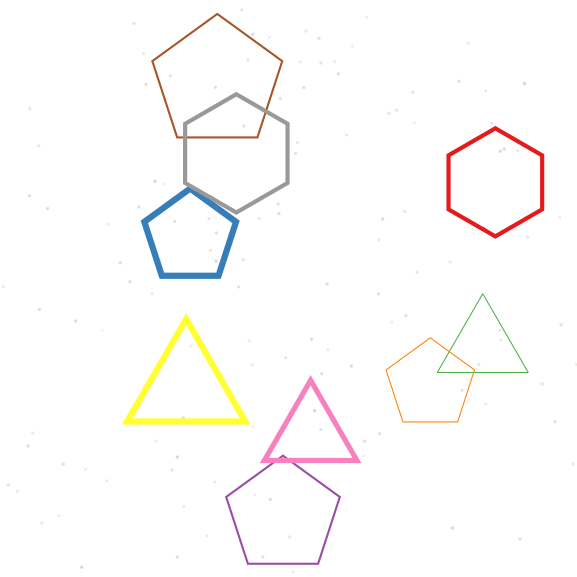[{"shape": "hexagon", "thickness": 2, "radius": 0.47, "center": [0.858, 0.683]}, {"shape": "pentagon", "thickness": 3, "radius": 0.42, "center": [0.329, 0.589]}, {"shape": "triangle", "thickness": 0.5, "radius": 0.45, "center": [0.836, 0.4]}, {"shape": "pentagon", "thickness": 1, "radius": 0.52, "center": [0.49, 0.107]}, {"shape": "pentagon", "thickness": 0.5, "radius": 0.4, "center": [0.745, 0.334]}, {"shape": "triangle", "thickness": 3, "radius": 0.59, "center": [0.322, 0.328]}, {"shape": "pentagon", "thickness": 1, "radius": 0.59, "center": [0.376, 0.857]}, {"shape": "triangle", "thickness": 2.5, "radius": 0.46, "center": [0.538, 0.248]}, {"shape": "hexagon", "thickness": 2, "radius": 0.51, "center": [0.409, 0.734]}]